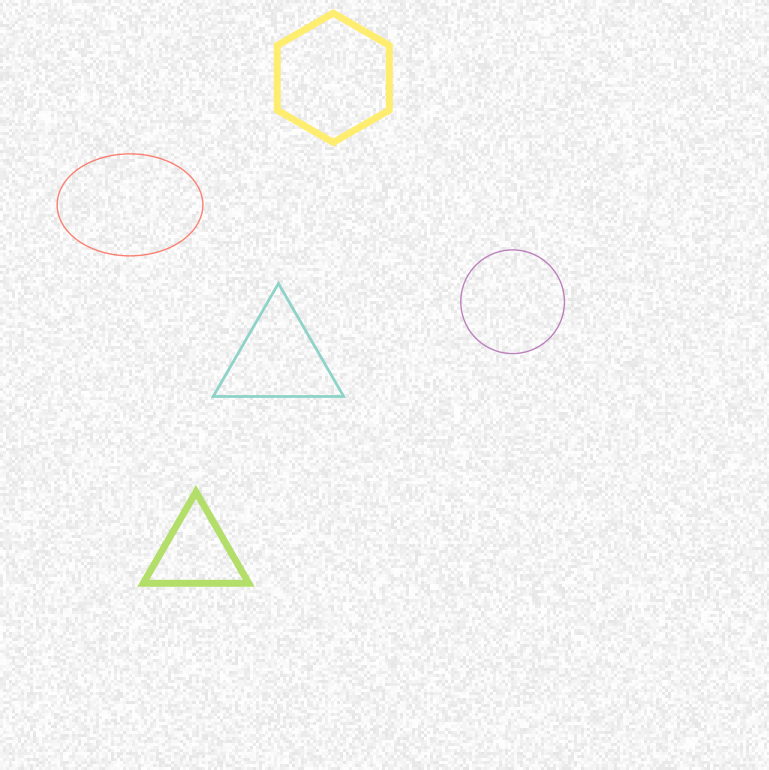[{"shape": "triangle", "thickness": 1, "radius": 0.49, "center": [0.362, 0.534]}, {"shape": "oval", "thickness": 0.5, "radius": 0.47, "center": [0.169, 0.734]}, {"shape": "triangle", "thickness": 2.5, "radius": 0.4, "center": [0.255, 0.282]}, {"shape": "circle", "thickness": 0.5, "radius": 0.34, "center": [0.666, 0.608]}, {"shape": "hexagon", "thickness": 2.5, "radius": 0.42, "center": [0.433, 0.899]}]